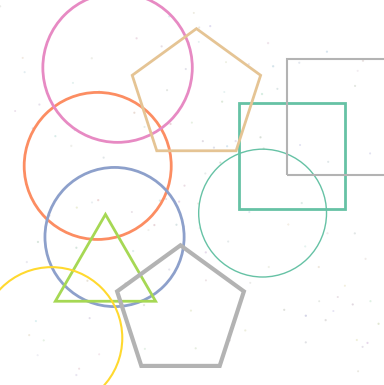[{"shape": "square", "thickness": 2, "radius": 0.69, "center": [0.758, 0.596]}, {"shape": "circle", "thickness": 1, "radius": 0.83, "center": [0.682, 0.447]}, {"shape": "circle", "thickness": 2, "radius": 0.95, "center": [0.254, 0.569]}, {"shape": "circle", "thickness": 2, "radius": 0.9, "center": [0.297, 0.384]}, {"shape": "circle", "thickness": 2, "radius": 0.97, "center": [0.305, 0.824]}, {"shape": "triangle", "thickness": 2, "radius": 0.75, "center": [0.274, 0.293]}, {"shape": "circle", "thickness": 1.5, "radius": 0.92, "center": [0.134, 0.122]}, {"shape": "pentagon", "thickness": 2, "radius": 0.88, "center": [0.51, 0.75]}, {"shape": "square", "thickness": 1.5, "radius": 0.75, "center": [0.897, 0.696]}, {"shape": "pentagon", "thickness": 3, "radius": 0.87, "center": [0.469, 0.19]}]